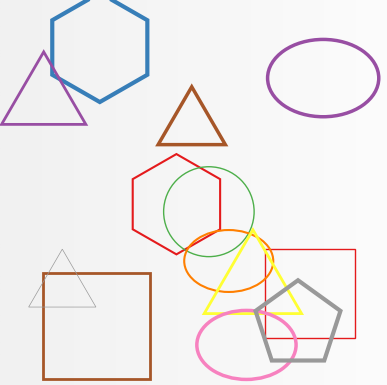[{"shape": "hexagon", "thickness": 1.5, "radius": 0.65, "center": [0.455, 0.47]}, {"shape": "square", "thickness": 1, "radius": 0.58, "center": [0.8, 0.238]}, {"shape": "hexagon", "thickness": 3, "radius": 0.71, "center": [0.258, 0.877]}, {"shape": "circle", "thickness": 1, "radius": 0.58, "center": [0.539, 0.45]}, {"shape": "triangle", "thickness": 2, "radius": 0.63, "center": [0.113, 0.74]}, {"shape": "oval", "thickness": 2.5, "radius": 0.72, "center": [0.834, 0.797]}, {"shape": "oval", "thickness": 1.5, "radius": 0.57, "center": [0.59, 0.322]}, {"shape": "triangle", "thickness": 2, "radius": 0.73, "center": [0.653, 0.258]}, {"shape": "triangle", "thickness": 2.5, "radius": 0.5, "center": [0.495, 0.674]}, {"shape": "square", "thickness": 2, "radius": 0.69, "center": [0.249, 0.153]}, {"shape": "oval", "thickness": 2.5, "radius": 0.64, "center": [0.636, 0.104]}, {"shape": "pentagon", "thickness": 3, "radius": 0.58, "center": [0.769, 0.157]}, {"shape": "triangle", "thickness": 0.5, "radius": 0.5, "center": [0.161, 0.253]}]